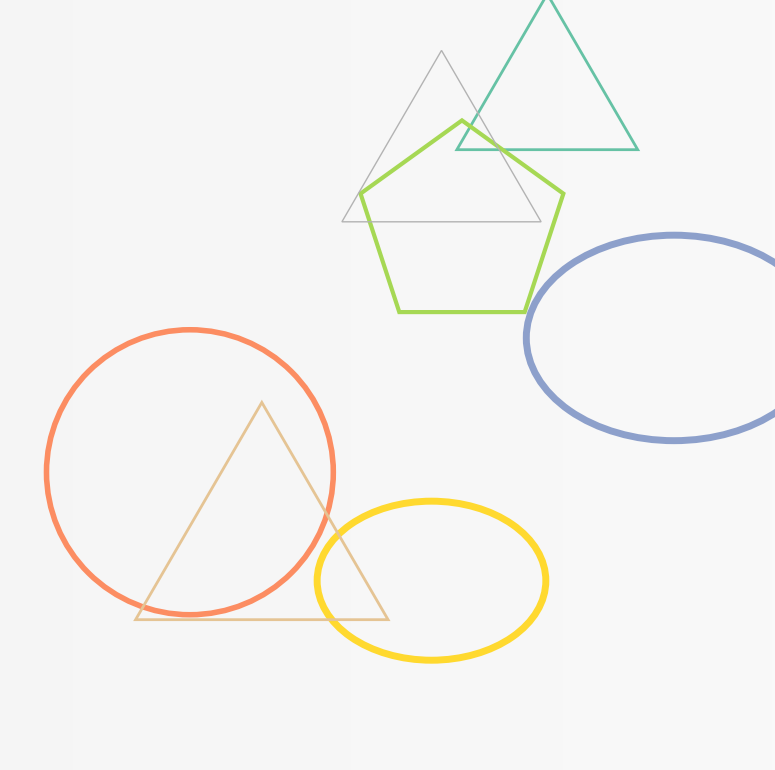[{"shape": "triangle", "thickness": 1, "radius": 0.67, "center": [0.706, 0.873]}, {"shape": "circle", "thickness": 2, "radius": 0.93, "center": [0.245, 0.387]}, {"shape": "oval", "thickness": 2.5, "radius": 0.95, "center": [0.87, 0.561]}, {"shape": "pentagon", "thickness": 1.5, "radius": 0.69, "center": [0.596, 0.706]}, {"shape": "oval", "thickness": 2.5, "radius": 0.74, "center": [0.557, 0.246]}, {"shape": "triangle", "thickness": 1, "radius": 0.94, "center": [0.338, 0.289]}, {"shape": "triangle", "thickness": 0.5, "radius": 0.74, "center": [0.57, 0.786]}]